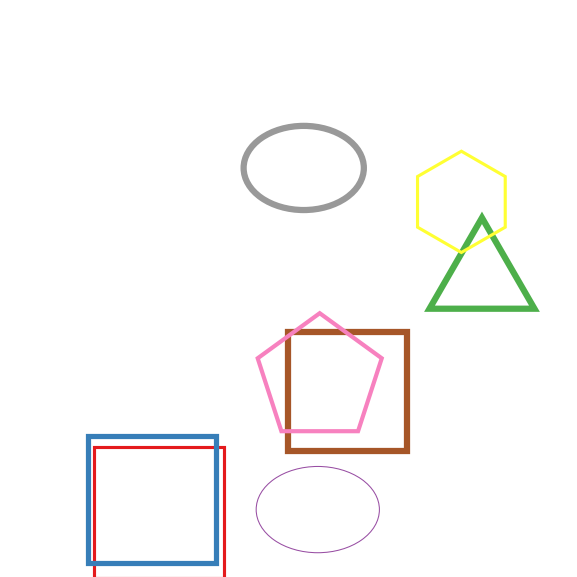[{"shape": "square", "thickness": 1.5, "radius": 0.57, "center": [0.275, 0.112]}, {"shape": "square", "thickness": 2.5, "radius": 0.55, "center": [0.263, 0.134]}, {"shape": "triangle", "thickness": 3, "radius": 0.52, "center": [0.835, 0.517]}, {"shape": "oval", "thickness": 0.5, "radius": 0.53, "center": [0.55, 0.117]}, {"shape": "hexagon", "thickness": 1.5, "radius": 0.44, "center": [0.799, 0.65]}, {"shape": "square", "thickness": 3, "radius": 0.51, "center": [0.601, 0.321]}, {"shape": "pentagon", "thickness": 2, "radius": 0.56, "center": [0.554, 0.344]}, {"shape": "oval", "thickness": 3, "radius": 0.52, "center": [0.526, 0.708]}]